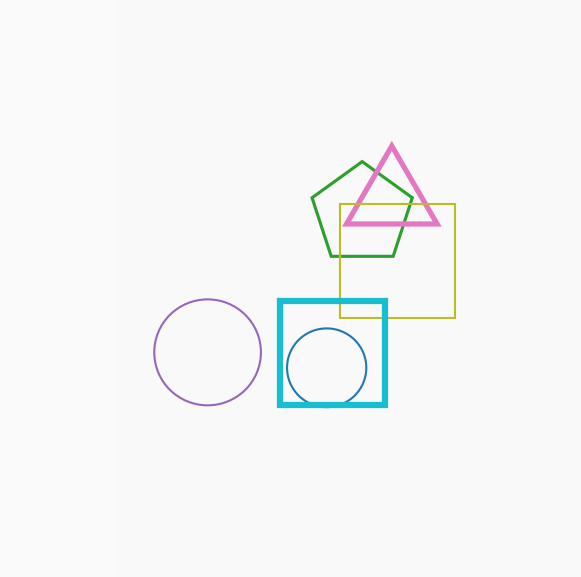[{"shape": "circle", "thickness": 1, "radius": 0.34, "center": [0.562, 0.362]}, {"shape": "pentagon", "thickness": 1.5, "radius": 0.45, "center": [0.623, 0.629]}, {"shape": "circle", "thickness": 1, "radius": 0.46, "center": [0.357, 0.389]}, {"shape": "triangle", "thickness": 2.5, "radius": 0.45, "center": [0.674, 0.656]}, {"shape": "square", "thickness": 1, "radius": 0.49, "center": [0.684, 0.547]}, {"shape": "square", "thickness": 3, "radius": 0.45, "center": [0.573, 0.387]}]